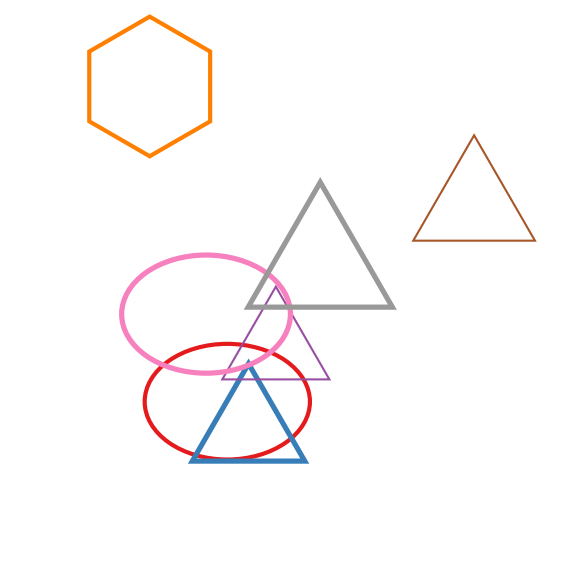[{"shape": "oval", "thickness": 2, "radius": 0.72, "center": [0.394, 0.304]}, {"shape": "triangle", "thickness": 2.5, "radius": 0.56, "center": [0.43, 0.257]}, {"shape": "triangle", "thickness": 1, "radius": 0.54, "center": [0.478, 0.396]}, {"shape": "hexagon", "thickness": 2, "radius": 0.6, "center": [0.259, 0.849]}, {"shape": "triangle", "thickness": 1, "radius": 0.61, "center": [0.821, 0.643]}, {"shape": "oval", "thickness": 2.5, "radius": 0.73, "center": [0.357, 0.455]}, {"shape": "triangle", "thickness": 2.5, "radius": 0.72, "center": [0.555, 0.539]}]